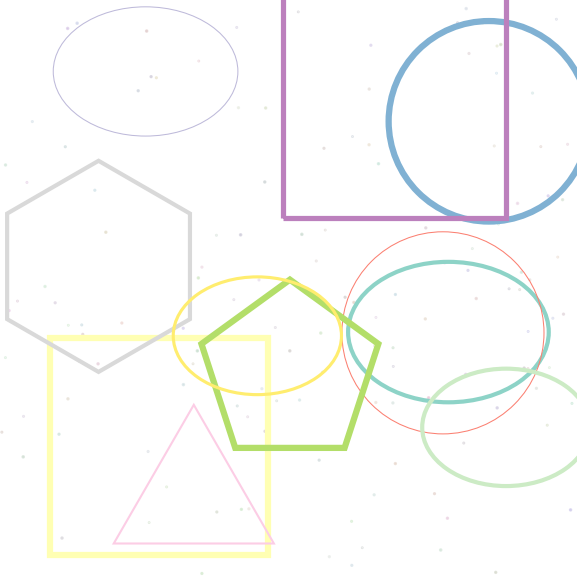[{"shape": "oval", "thickness": 2, "radius": 0.87, "center": [0.776, 0.424]}, {"shape": "square", "thickness": 3, "radius": 0.94, "center": [0.276, 0.226]}, {"shape": "oval", "thickness": 0.5, "radius": 0.8, "center": [0.252, 0.875]}, {"shape": "circle", "thickness": 0.5, "radius": 0.87, "center": [0.767, 0.423]}, {"shape": "circle", "thickness": 3, "radius": 0.87, "center": [0.847, 0.789]}, {"shape": "pentagon", "thickness": 3, "radius": 0.81, "center": [0.502, 0.354]}, {"shape": "triangle", "thickness": 1, "radius": 0.8, "center": [0.336, 0.138]}, {"shape": "hexagon", "thickness": 2, "radius": 0.91, "center": [0.171, 0.538]}, {"shape": "square", "thickness": 2.5, "radius": 0.97, "center": [0.682, 0.814]}, {"shape": "oval", "thickness": 2, "radius": 0.73, "center": [0.876, 0.259]}, {"shape": "oval", "thickness": 1.5, "radius": 0.73, "center": [0.446, 0.418]}]